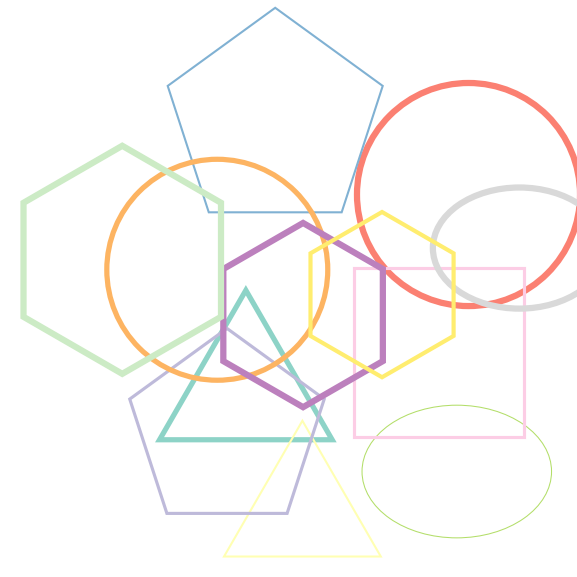[{"shape": "triangle", "thickness": 2.5, "radius": 0.86, "center": [0.426, 0.324]}, {"shape": "triangle", "thickness": 1, "radius": 0.78, "center": [0.524, 0.114]}, {"shape": "pentagon", "thickness": 1.5, "radius": 0.89, "center": [0.393, 0.253]}, {"shape": "circle", "thickness": 3, "radius": 0.97, "center": [0.811, 0.662]}, {"shape": "pentagon", "thickness": 1, "radius": 0.98, "center": [0.477, 0.79]}, {"shape": "circle", "thickness": 2.5, "radius": 0.96, "center": [0.376, 0.532]}, {"shape": "oval", "thickness": 0.5, "radius": 0.82, "center": [0.791, 0.183]}, {"shape": "square", "thickness": 1.5, "radius": 0.73, "center": [0.76, 0.389]}, {"shape": "oval", "thickness": 3, "radius": 0.75, "center": [0.899, 0.57]}, {"shape": "hexagon", "thickness": 3, "radius": 0.8, "center": [0.525, 0.454]}, {"shape": "hexagon", "thickness": 3, "radius": 0.99, "center": [0.212, 0.549]}, {"shape": "hexagon", "thickness": 2, "radius": 0.72, "center": [0.662, 0.489]}]